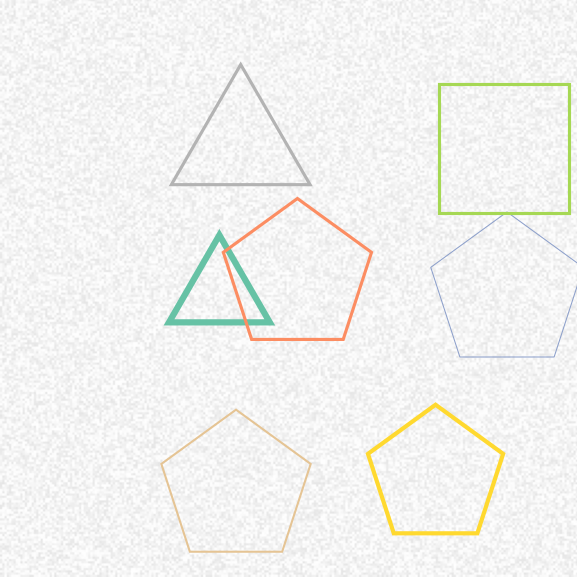[{"shape": "triangle", "thickness": 3, "radius": 0.5, "center": [0.38, 0.491]}, {"shape": "pentagon", "thickness": 1.5, "radius": 0.67, "center": [0.515, 0.52]}, {"shape": "pentagon", "thickness": 0.5, "radius": 0.69, "center": [0.878, 0.493]}, {"shape": "square", "thickness": 1.5, "radius": 0.56, "center": [0.873, 0.742]}, {"shape": "pentagon", "thickness": 2, "radius": 0.62, "center": [0.754, 0.175]}, {"shape": "pentagon", "thickness": 1, "radius": 0.68, "center": [0.409, 0.154]}, {"shape": "triangle", "thickness": 1.5, "radius": 0.69, "center": [0.417, 0.749]}]